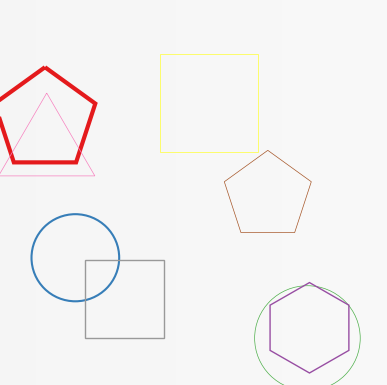[{"shape": "pentagon", "thickness": 3, "radius": 0.68, "center": [0.116, 0.689]}, {"shape": "circle", "thickness": 1.5, "radius": 0.57, "center": [0.194, 0.331]}, {"shape": "circle", "thickness": 0.5, "radius": 0.68, "center": [0.793, 0.122]}, {"shape": "hexagon", "thickness": 1, "radius": 0.59, "center": [0.799, 0.149]}, {"shape": "square", "thickness": 0.5, "radius": 0.64, "center": [0.539, 0.734]}, {"shape": "pentagon", "thickness": 0.5, "radius": 0.59, "center": [0.691, 0.491]}, {"shape": "triangle", "thickness": 0.5, "radius": 0.72, "center": [0.121, 0.615]}, {"shape": "square", "thickness": 1, "radius": 0.51, "center": [0.321, 0.223]}]